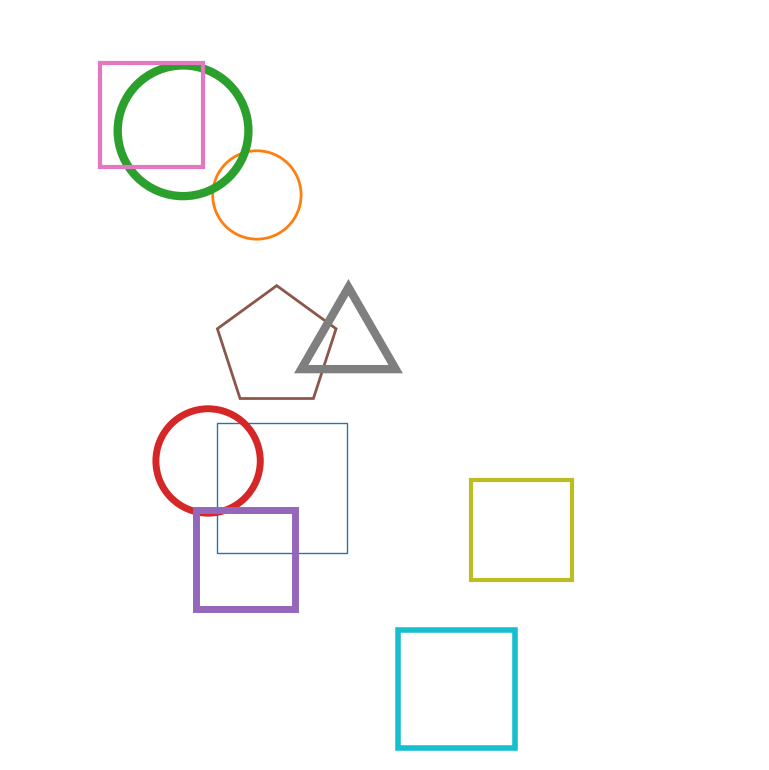[{"shape": "square", "thickness": 0.5, "radius": 0.42, "center": [0.366, 0.366]}, {"shape": "circle", "thickness": 1, "radius": 0.29, "center": [0.334, 0.747]}, {"shape": "circle", "thickness": 3, "radius": 0.42, "center": [0.238, 0.83]}, {"shape": "circle", "thickness": 2.5, "radius": 0.34, "center": [0.27, 0.401]}, {"shape": "square", "thickness": 2.5, "radius": 0.32, "center": [0.319, 0.273]}, {"shape": "pentagon", "thickness": 1, "radius": 0.41, "center": [0.359, 0.548]}, {"shape": "square", "thickness": 1.5, "radius": 0.34, "center": [0.197, 0.851]}, {"shape": "triangle", "thickness": 3, "radius": 0.35, "center": [0.453, 0.556]}, {"shape": "square", "thickness": 1.5, "radius": 0.33, "center": [0.677, 0.312]}, {"shape": "square", "thickness": 2, "radius": 0.38, "center": [0.593, 0.105]}]